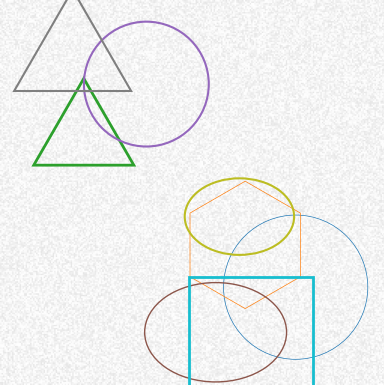[{"shape": "circle", "thickness": 0.5, "radius": 0.94, "center": [0.768, 0.254]}, {"shape": "hexagon", "thickness": 0.5, "radius": 0.83, "center": [0.637, 0.364]}, {"shape": "triangle", "thickness": 2, "radius": 0.75, "center": [0.218, 0.646]}, {"shape": "circle", "thickness": 1.5, "radius": 0.81, "center": [0.38, 0.782]}, {"shape": "oval", "thickness": 1, "radius": 0.92, "center": [0.56, 0.137]}, {"shape": "triangle", "thickness": 1.5, "radius": 0.88, "center": [0.189, 0.851]}, {"shape": "oval", "thickness": 1.5, "radius": 0.71, "center": [0.622, 0.437]}, {"shape": "square", "thickness": 2, "radius": 0.81, "center": [0.653, 0.12]}]